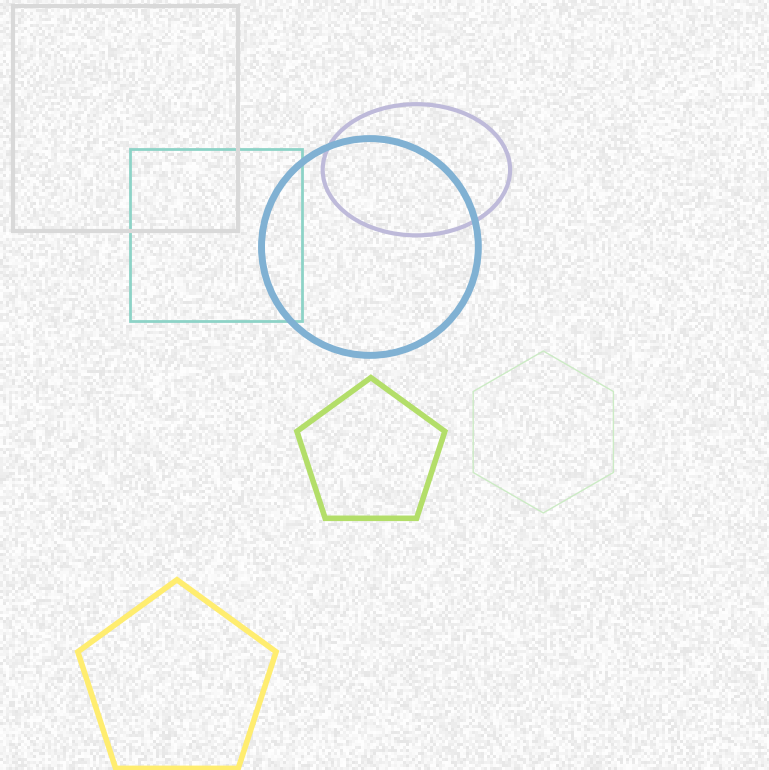[{"shape": "square", "thickness": 1, "radius": 0.56, "center": [0.281, 0.695]}, {"shape": "oval", "thickness": 1.5, "radius": 0.61, "center": [0.541, 0.78]}, {"shape": "circle", "thickness": 2.5, "radius": 0.7, "center": [0.48, 0.679]}, {"shape": "pentagon", "thickness": 2, "radius": 0.51, "center": [0.482, 0.409]}, {"shape": "square", "thickness": 1.5, "radius": 0.73, "center": [0.164, 0.846]}, {"shape": "hexagon", "thickness": 0.5, "radius": 0.53, "center": [0.706, 0.439]}, {"shape": "pentagon", "thickness": 2, "radius": 0.68, "center": [0.23, 0.112]}]